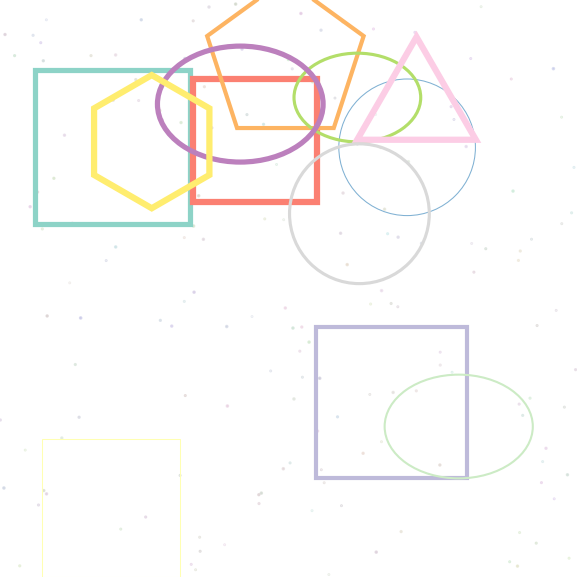[{"shape": "square", "thickness": 2.5, "radius": 0.67, "center": [0.195, 0.745]}, {"shape": "square", "thickness": 0.5, "radius": 0.6, "center": [0.191, 0.119]}, {"shape": "square", "thickness": 2, "radius": 0.65, "center": [0.678, 0.303]}, {"shape": "square", "thickness": 3, "radius": 0.53, "center": [0.441, 0.756]}, {"shape": "circle", "thickness": 0.5, "radius": 0.59, "center": [0.705, 0.744]}, {"shape": "pentagon", "thickness": 2, "radius": 0.71, "center": [0.494, 0.893]}, {"shape": "oval", "thickness": 1.5, "radius": 0.55, "center": [0.619, 0.83]}, {"shape": "triangle", "thickness": 3, "radius": 0.59, "center": [0.721, 0.816]}, {"shape": "circle", "thickness": 1.5, "radius": 0.61, "center": [0.622, 0.629]}, {"shape": "oval", "thickness": 2.5, "radius": 0.72, "center": [0.416, 0.819]}, {"shape": "oval", "thickness": 1, "radius": 0.64, "center": [0.794, 0.261]}, {"shape": "hexagon", "thickness": 3, "radius": 0.58, "center": [0.263, 0.754]}]